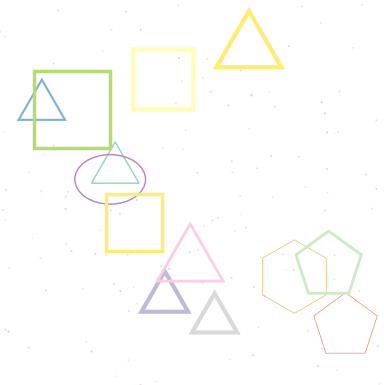[{"shape": "triangle", "thickness": 1, "radius": 0.36, "center": [0.299, 0.56]}, {"shape": "square", "thickness": 3, "radius": 0.39, "center": [0.423, 0.795]}, {"shape": "triangle", "thickness": 3, "radius": 0.35, "center": [0.428, 0.225]}, {"shape": "pentagon", "thickness": 0.5, "radius": 0.43, "center": [0.898, 0.153]}, {"shape": "triangle", "thickness": 1.5, "radius": 0.35, "center": [0.109, 0.723]}, {"shape": "hexagon", "thickness": 0.5, "radius": 0.48, "center": [0.765, 0.282]}, {"shape": "square", "thickness": 2.5, "radius": 0.5, "center": [0.187, 0.715]}, {"shape": "triangle", "thickness": 2, "radius": 0.49, "center": [0.494, 0.319]}, {"shape": "triangle", "thickness": 3, "radius": 0.34, "center": [0.557, 0.17]}, {"shape": "oval", "thickness": 1, "radius": 0.46, "center": [0.286, 0.534]}, {"shape": "pentagon", "thickness": 2, "radius": 0.45, "center": [0.854, 0.311]}, {"shape": "triangle", "thickness": 3, "radius": 0.49, "center": [0.647, 0.874]}, {"shape": "square", "thickness": 2.5, "radius": 0.37, "center": [0.348, 0.422]}]